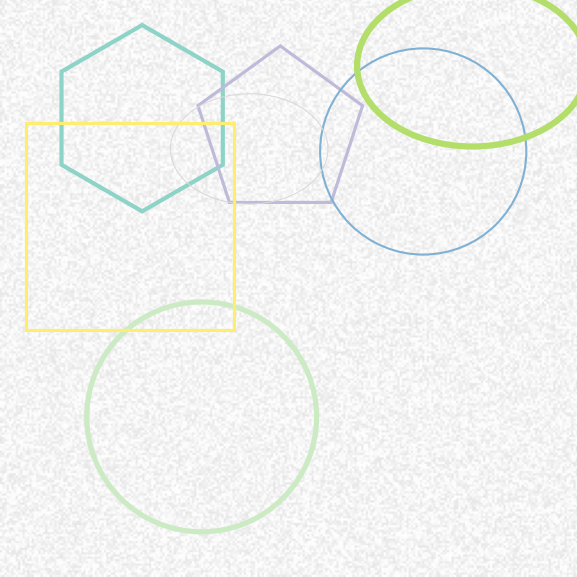[{"shape": "hexagon", "thickness": 2, "radius": 0.81, "center": [0.246, 0.794]}, {"shape": "pentagon", "thickness": 1.5, "radius": 0.75, "center": [0.485, 0.77]}, {"shape": "circle", "thickness": 1, "radius": 0.89, "center": [0.733, 0.737]}, {"shape": "oval", "thickness": 3, "radius": 1.0, "center": [0.818, 0.885]}, {"shape": "oval", "thickness": 0.5, "radius": 0.68, "center": [0.432, 0.741]}, {"shape": "circle", "thickness": 2.5, "radius": 1.0, "center": [0.349, 0.277]}, {"shape": "square", "thickness": 1.5, "radius": 0.9, "center": [0.225, 0.607]}]